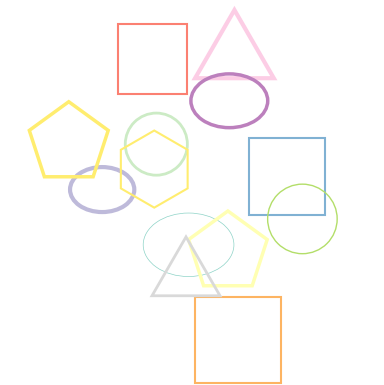[{"shape": "oval", "thickness": 0.5, "radius": 0.59, "center": [0.49, 0.364]}, {"shape": "pentagon", "thickness": 2.5, "radius": 0.54, "center": [0.592, 0.345]}, {"shape": "oval", "thickness": 3, "radius": 0.42, "center": [0.265, 0.508]}, {"shape": "square", "thickness": 1.5, "radius": 0.45, "center": [0.396, 0.846]}, {"shape": "square", "thickness": 1.5, "radius": 0.49, "center": [0.745, 0.541]}, {"shape": "square", "thickness": 1.5, "radius": 0.56, "center": [0.617, 0.116]}, {"shape": "circle", "thickness": 1, "radius": 0.45, "center": [0.785, 0.431]}, {"shape": "triangle", "thickness": 3, "radius": 0.59, "center": [0.609, 0.856]}, {"shape": "triangle", "thickness": 2, "radius": 0.51, "center": [0.483, 0.283]}, {"shape": "oval", "thickness": 2.5, "radius": 0.5, "center": [0.596, 0.738]}, {"shape": "circle", "thickness": 2, "radius": 0.4, "center": [0.406, 0.626]}, {"shape": "hexagon", "thickness": 1.5, "radius": 0.5, "center": [0.401, 0.561]}, {"shape": "pentagon", "thickness": 2.5, "radius": 0.54, "center": [0.179, 0.628]}]